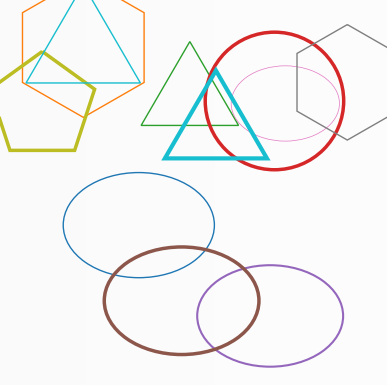[{"shape": "oval", "thickness": 1, "radius": 0.98, "center": [0.358, 0.415]}, {"shape": "hexagon", "thickness": 1, "radius": 0.91, "center": [0.215, 0.876]}, {"shape": "triangle", "thickness": 1, "radius": 0.73, "center": [0.49, 0.747]}, {"shape": "circle", "thickness": 2.5, "radius": 0.89, "center": [0.708, 0.738]}, {"shape": "oval", "thickness": 1.5, "radius": 0.94, "center": [0.697, 0.179]}, {"shape": "oval", "thickness": 2.5, "radius": 1.0, "center": [0.469, 0.219]}, {"shape": "oval", "thickness": 0.5, "radius": 0.7, "center": [0.736, 0.731]}, {"shape": "hexagon", "thickness": 1, "radius": 0.75, "center": [0.896, 0.786]}, {"shape": "pentagon", "thickness": 2.5, "radius": 0.71, "center": [0.109, 0.724]}, {"shape": "triangle", "thickness": 3, "radius": 0.76, "center": [0.557, 0.665]}, {"shape": "triangle", "thickness": 1, "radius": 0.85, "center": [0.215, 0.87]}]